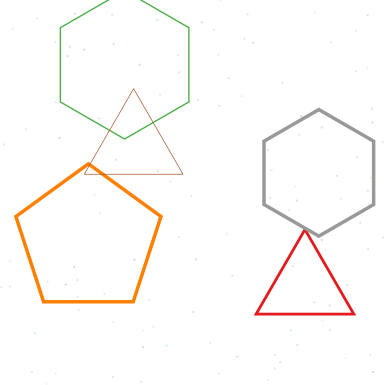[{"shape": "triangle", "thickness": 2, "radius": 0.73, "center": [0.792, 0.257]}, {"shape": "hexagon", "thickness": 1, "radius": 0.96, "center": [0.324, 0.832]}, {"shape": "pentagon", "thickness": 2.5, "radius": 0.99, "center": [0.23, 0.376]}, {"shape": "triangle", "thickness": 0.5, "radius": 0.74, "center": [0.347, 0.621]}, {"shape": "hexagon", "thickness": 2.5, "radius": 0.82, "center": [0.828, 0.551]}]